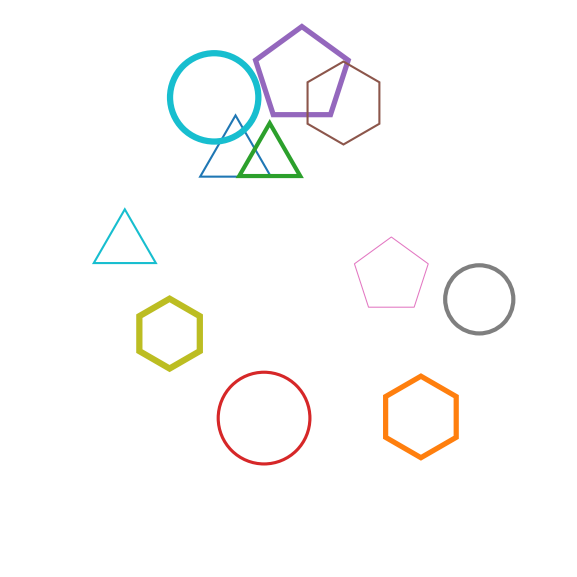[{"shape": "triangle", "thickness": 1, "radius": 0.35, "center": [0.408, 0.729]}, {"shape": "hexagon", "thickness": 2.5, "radius": 0.35, "center": [0.729, 0.277]}, {"shape": "triangle", "thickness": 2, "radius": 0.31, "center": [0.467, 0.725]}, {"shape": "circle", "thickness": 1.5, "radius": 0.4, "center": [0.457, 0.275]}, {"shape": "pentagon", "thickness": 2.5, "radius": 0.42, "center": [0.523, 0.869]}, {"shape": "hexagon", "thickness": 1, "radius": 0.36, "center": [0.595, 0.821]}, {"shape": "pentagon", "thickness": 0.5, "radius": 0.34, "center": [0.678, 0.522]}, {"shape": "circle", "thickness": 2, "radius": 0.3, "center": [0.83, 0.481]}, {"shape": "hexagon", "thickness": 3, "radius": 0.3, "center": [0.294, 0.421]}, {"shape": "triangle", "thickness": 1, "radius": 0.31, "center": [0.216, 0.575]}, {"shape": "circle", "thickness": 3, "radius": 0.38, "center": [0.371, 0.831]}]